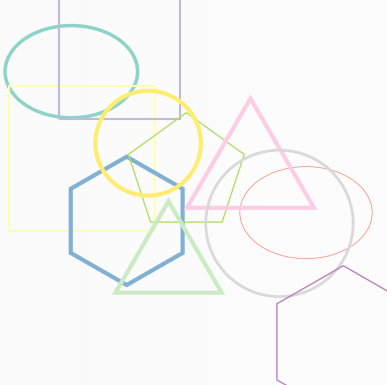[{"shape": "oval", "thickness": 2.5, "radius": 0.85, "center": [0.184, 0.814]}, {"shape": "square", "thickness": 1.5, "radius": 0.94, "center": [0.211, 0.589]}, {"shape": "square", "thickness": 1.5, "radius": 0.78, "center": [0.308, 0.848]}, {"shape": "oval", "thickness": 0.5, "radius": 0.85, "center": [0.79, 0.448]}, {"shape": "hexagon", "thickness": 3, "radius": 0.83, "center": [0.327, 0.426]}, {"shape": "pentagon", "thickness": 1, "radius": 0.79, "center": [0.481, 0.55]}, {"shape": "triangle", "thickness": 3, "radius": 0.95, "center": [0.646, 0.555]}, {"shape": "circle", "thickness": 2, "radius": 0.95, "center": [0.721, 0.42]}, {"shape": "hexagon", "thickness": 1, "radius": 0.99, "center": [0.886, 0.112]}, {"shape": "triangle", "thickness": 3, "radius": 0.79, "center": [0.435, 0.319]}, {"shape": "circle", "thickness": 3, "radius": 0.68, "center": [0.382, 0.628]}]